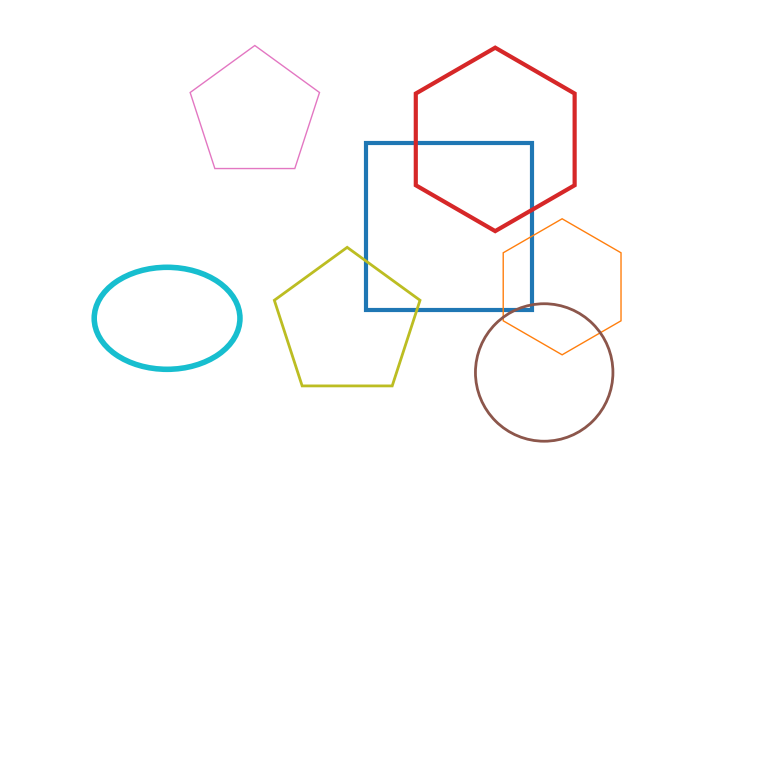[{"shape": "square", "thickness": 1.5, "radius": 0.54, "center": [0.583, 0.706]}, {"shape": "hexagon", "thickness": 0.5, "radius": 0.44, "center": [0.73, 0.628]}, {"shape": "hexagon", "thickness": 1.5, "radius": 0.6, "center": [0.643, 0.819]}, {"shape": "circle", "thickness": 1, "radius": 0.45, "center": [0.707, 0.516]}, {"shape": "pentagon", "thickness": 0.5, "radius": 0.44, "center": [0.331, 0.853]}, {"shape": "pentagon", "thickness": 1, "radius": 0.5, "center": [0.451, 0.579]}, {"shape": "oval", "thickness": 2, "radius": 0.47, "center": [0.217, 0.587]}]